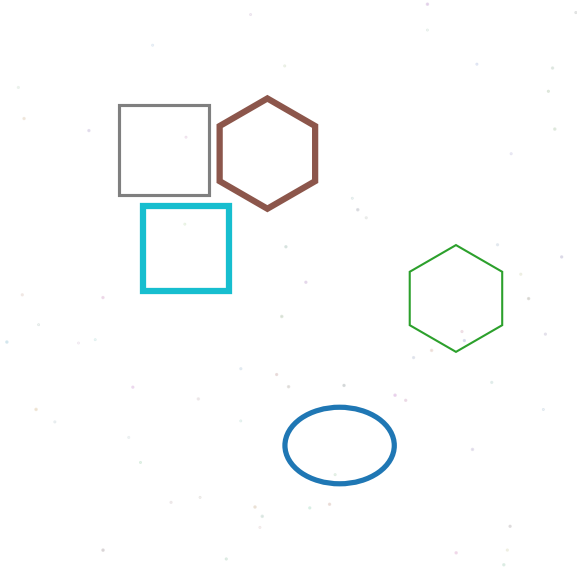[{"shape": "oval", "thickness": 2.5, "radius": 0.47, "center": [0.588, 0.228]}, {"shape": "hexagon", "thickness": 1, "radius": 0.46, "center": [0.79, 0.482]}, {"shape": "hexagon", "thickness": 3, "radius": 0.48, "center": [0.463, 0.733]}, {"shape": "square", "thickness": 1.5, "radius": 0.39, "center": [0.284, 0.739]}, {"shape": "square", "thickness": 3, "radius": 0.37, "center": [0.322, 0.569]}]